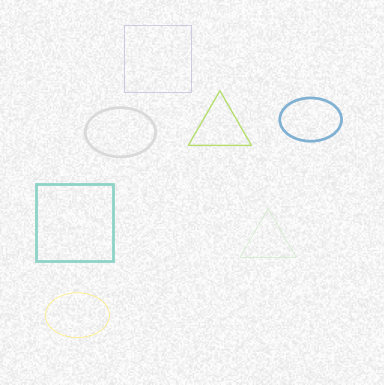[{"shape": "square", "thickness": 2, "radius": 0.5, "center": [0.194, 0.423]}, {"shape": "square", "thickness": 0.5, "radius": 0.43, "center": [0.41, 0.848]}, {"shape": "oval", "thickness": 2, "radius": 0.4, "center": [0.807, 0.689]}, {"shape": "triangle", "thickness": 1, "radius": 0.47, "center": [0.571, 0.67]}, {"shape": "oval", "thickness": 2, "radius": 0.46, "center": [0.313, 0.656]}, {"shape": "triangle", "thickness": 0.5, "radius": 0.42, "center": [0.696, 0.373]}, {"shape": "oval", "thickness": 0.5, "radius": 0.42, "center": [0.201, 0.181]}]